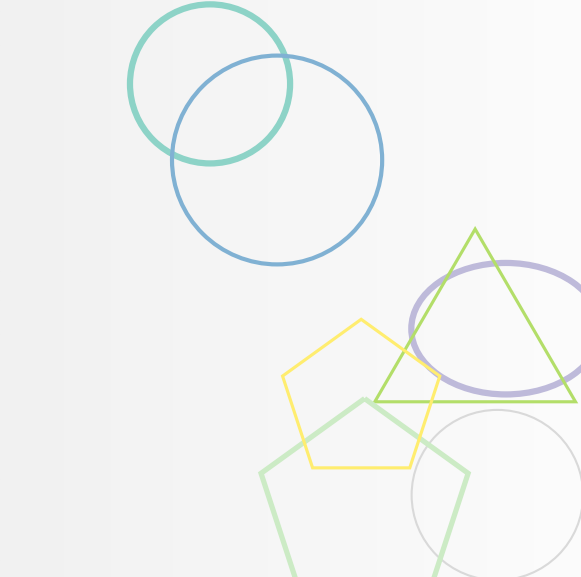[{"shape": "circle", "thickness": 3, "radius": 0.69, "center": [0.361, 0.854]}, {"shape": "oval", "thickness": 3, "radius": 0.81, "center": [0.87, 0.43]}, {"shape": "circle", "thickness": 2, "radius": 0.9, "center": [0.477, 0.722]}, {"shape": "triangle", "thickness": 1.5, "radius": 1.0, "center": [0.817, 0.403]}, {"shape": "circle", "thickness": 1, "radius": 0.74, "center": [0.856, 0.142]}, {"shape": "pentagon", "thickness": 2.5, "radius": 0.94, "center": [0.627, 0.122]}, {"shape": "pentagon", "thickness": 1.5, "radius": 0.71, "center": [0.621, 0.304]}]